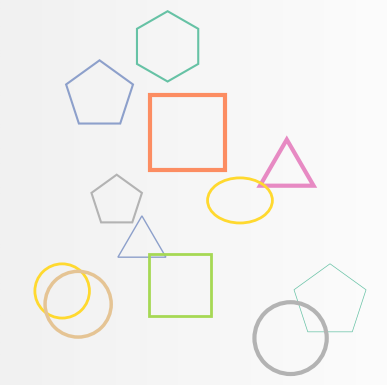[{"shape": "hexagon", "thickness": 1.5, "radius": 0.46, "center": [0.433, 0.88]}, {"shape": "pentagon", "thickness": 0.5, "radius": 0.49, "center": [0.852, 0.217]}, {"shape": "square", "thickness": 3, "radius": 0.49, "center": [0.484, 0.655]}, {"shape": "triangle", "thickness": 1, "radius": 0.36, "center": [0.366, 0.368]}, {"shape": "pentagon", "thickness": 1.5, "radius": 0.45, "center": [0.257, 0.753]}, {"shape": "triangle", "thickness": 3, "radius": 0.4, "center": [0.74, 0.558]}, {"shape": "square", "thickness": 2, "radius": 0.4, "center": [0.464, 0.26]}, {"shape": "oval", "thickness": 2, "radius": 0.42, "center": [0.619, 0.479]}, {"shape": "circle", "thickness": 2, "radius": 0.35, "center": [0.16, 0.244]}, {"shape": "circle", "thickness": 2.5, "radius": 0.43, "center": [0.202, 0.21]}, {"shape": "circle", "thickness": 3, "radius": 0.47, "center": [0.75, 0.122]}, {"shape": "pentagon", "thickness": 1.5, "radius": 0.34, "center": [0.301, 0.478]}]